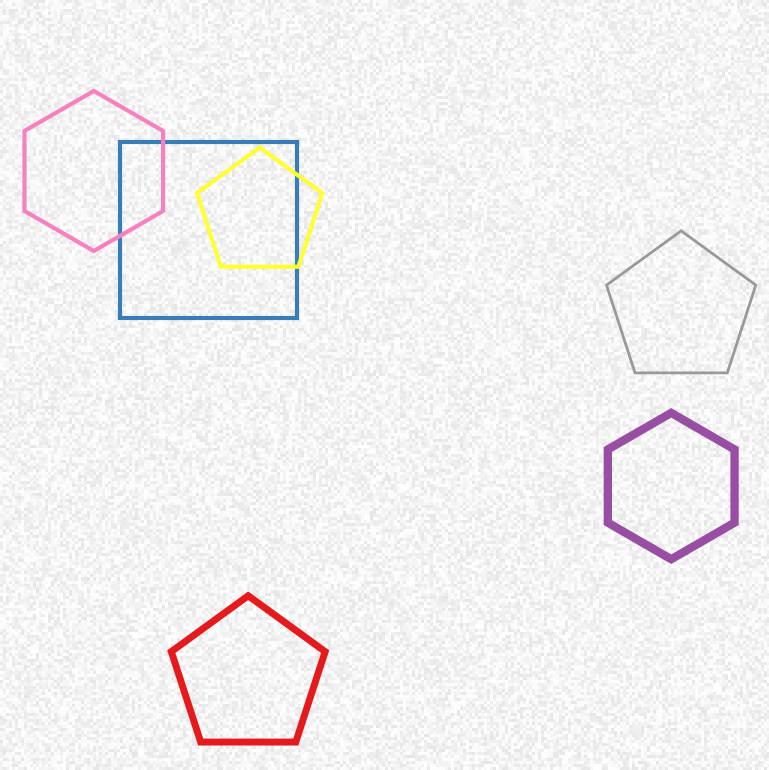[{"shape": "pentagon", "thickness": 2.5, "radius": 0.53, "center": [0.322, 0.121]}, {"shape": "square", "thickness": 1.5, "radius": 0.57, "center": [0.271, 0.701]}, {"shape": "hexagon", "thickness": 3, "radius": 0.48, "center": [0.872, 0.369]}, {"shape": "pentagon", "thickness": 1.5, "radius": 0.43, "center": [0.337, 0.723]}, {"shape": "hexagon", "thickness": 1.5, "radius": 0.52, "center": [0.122, 0.778]}, {"shape": "pentagon", "thickness": 1, "radius": 0.51, "center": [0.885, 0.598]}]